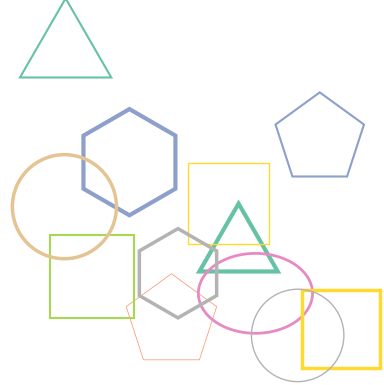[{"shape": "triangle", "thickness": 3, "radius": 0.59, "center": [0.62, 0.354]}, {"shape": "triangle", "thickness": 1.5, "radius": 0.68, "center": [0.17, 0.867]}, {"shape": "pentagon", "thickness": 0.5, "radius": 0.62, "center": [0.445, 0.165]}, {"shape": "pentagon", "thickness": 1.5, "radius": 0.6, "center": [0.831, 0.639]}, {"shape": "hexagon", "thickness": 3, "radius": 0.69, "center": [0.336, 0.579]}, {"shape": "oval", "thickness": 2, "radius": 0.74, "center": [0.663, 0.238]}, {"shape": "square", "thickness": 1.5, "radius": 0.54, "center": [0.239, 0.281]}, {"shape": "square", "thickness": 2.5, "radius": 0.5, "center": [0.886, 0.145]}, {"shape": "square", "thickness": 1, "radius": 0.53, "center": [0.593, 0.47]}, {"shape": "circle", "thickness": 2.5, "radius": 0.68, "center": [0.167, 0.463]}, {"shape": "circle", "thickness": 1, "radius": 0.6, "center": [0.773, 0.129]}, {"shape": "hexagon", "thickness": 2.5, "radius": 0.58, "center": [0.462, 0.29]}]